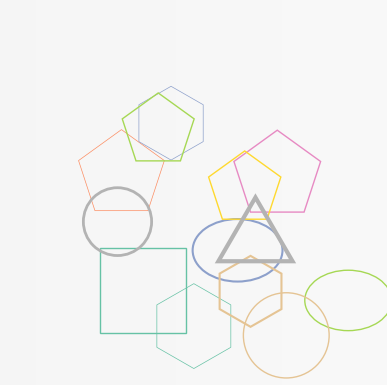[{"shape": "hexagon", "thickness": 0.5, "radius": 0.55, "center": [0.5, 0.153]}, {"shape": "square", "thickness": 1, "radius": 0.56, "center": [0.369, 0.245]}, {"shape": "pentagon", "thickness": 0.5, "radius": 0.58, "center": [0.313, 0.547]}, {"shape": "hexagon", "thickness": 0.5, "radius": 0.48, "center": [0.441, 0.68]}, {"shape": "oval", "thickness": 1.5, "radius": 0.58, "center": [0.613, 0.35]}, {"shape": "pentagon", "thickness": 1, "radius": 0.59, "center": [0.716, 0.544]}, {"shape": "pentagon", "thickness": 1, "radius": 0.49, "center": [0.408, 0.661]}, {"shape": "oval", "thickness": 1, "radius": 0.56, "center": [0.899, 0.22]}, {"shape": "pentagon", "thickness": 1, "radius": 0.49, "center": [0.632, 0.51]}, {"shape": "hexagon", "thickness": 1.5, "radius": 0.46, "center": [0.647, 0.243]}, {"shape": "circle", "thickness": 1, "radius": 0.55, "center": [0.739, 0.129]}, {"shape": "triangle", "thickness": 3, "radius": 0.55, "center": [0.659, 0.377]}, {"shape": "circle", "thickness": 2, "radius": 0.44, "center": [0.303, 0.424]}]